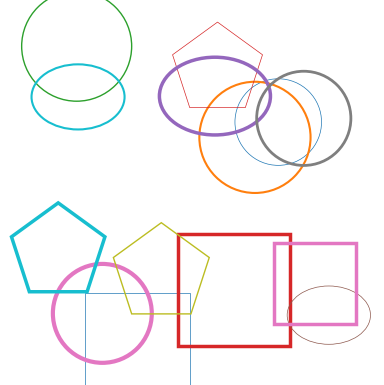[{"shape": "square", "thickness": 0.5, "radius": 0.68, "center": [0.358, 0.104]}, {"shape": "circle", "thickness": 0.5, "radius": 0.56, "center": [0.723, 0.683]}, {"shape": "circle", "thickness": 1.5, "radius": 0.72, "center": [0.662, 0.643]}, {"shape": "circle", "thickness": 1, "radius": 0.71, "center": [0.199, 0.88]}, {"shape": "pentagon", "thickness": 0.5, "radius": 0.61, "center": [0.565, 0.82]}, {"shape": "square", "thickness": 2.5, "radius": 0.73, "center": [0.607, 0.246]}, {"shape": "oval", "thickness": 2.5, "radius": 0.72, "center": [0.558, 0.75]}, {"shape": "oval", "thickness": 0.5, "radius": 0.54, "center": [0.854, 0.181]}, {"shape": "circle", "thickness": 3, "radius": 0.64, "center": [0.266, 0.186]}, {"shape": "square", "thickness": 2.5, "radius": 0.53, "center": [0.818, 0.263]}, {"shape": "circle", "thickness": 2, "radius": 0.61, "center": [0.789, 0.693]}, {"shape": "pentagon", "thickness": 1, "radius": 0.65, "center": [0.419, 0.291]}, {"shape": "pentagon", "thickness": 2.5, "radius": 0.64, "center": [0.151, 0.345]}, {"shape": "oval", "thickness": 1.5, "radius": 0.6, "center": [0.203, 0.748]}]